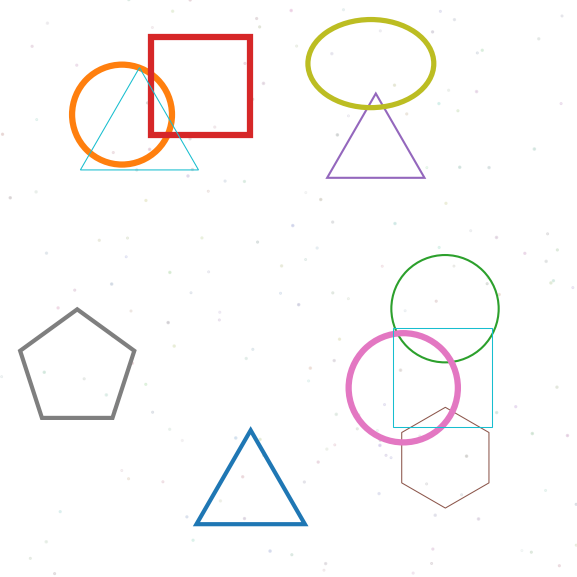[{"shape": "triangle", "thickness": 2, "radius": 0.54, "center": [0.434, 0.146]}, {"shape": "circle", "thickness": 3, "radius": 0.43, "center": [0.211, 0.801]}, {"shape": "circle", "thickness": 1, "radius": 0.46, "center": [0.771, 0.465]}, {"shape": "square", "thickness": 3, "radius": 0.43, "center": [0.348, 0.85]}, {"shape": "triangle", "thickness": 1, "radius": 0.49, "center": [0.651, 0.74]}, {"shape": "hexagon", "thickness": 0.5, "radius": 0.44, "center": [0.771, 0.207]}, {"shape": "circle", "thickness": 3, "radius": 0.47, "center": [0.698, 0.328]}, {"shape": "pentagon", "thickness": 2, "radius": 0.52, "center": [0.134, 0.36]}, {"shape": "oval", "thickness": 2.5, "radius": 0.54, "center": [0.642, 0.889]}, {"shape": "triangle", "thickness": 0.5, "radius": 0.59, "center": [0.241, 0.764]}, {"shape": "square", "thickness": 0.5, "radius": 0.43, "center": [0.766, 0.345]}]